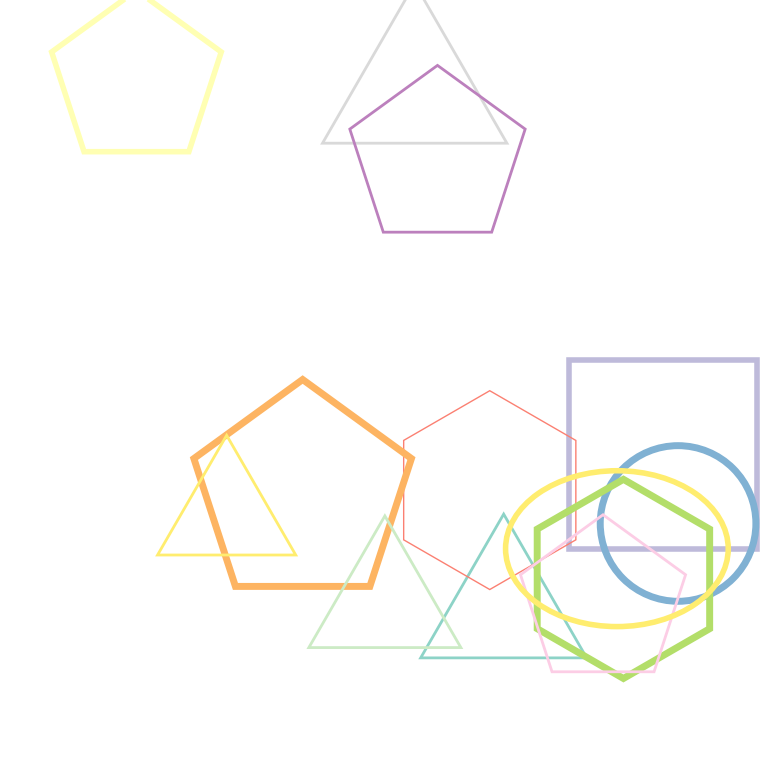[{"shape": "triangle", "thickness": 1, "radius": 0.62, "center": [0.654, 0.208]}, {"shape": "pentagon", "thickness": 2, "radius": 0.58, "center": [0.177, 0.897]}, {"shape": "square", "thickness": 2, "radius": 0.61, "center": [0.861, 0.41]}, {"shape": "hexagon", "thickness": 0.5, "radius": 0.65, "center": [0.636, 0.363]}, {"shape": "circle", "thickness": 2.5, "radius": 0.51, "center": [0.881, 0.32]}, {"shape": "pentagon", "thickness": 2.5, "radius": 0.74, "center": [0.393, 0.359]}, {"shape": "hexagon", "thickness": 2.5, "radius": 0.65, "center": [0.81, 0.248]}, {"shape": "pentagon", "thickness": 1, "radius": 0.56, "center": [0.783, 0.219]}, {"shape": "triangle", "thickness": 1, "radius": 0.69, "center": [0.539, 0.883]}, {"shape": "pentagon", "thickness": 1, "radius": 0.6, "center": [0.568, 0.795]}, {"shape": "triangle", "thickness": 1, "radius": 0.57, "center": [0.5, 0.216]}, {"shape": "oval", "thickness": 2, "radius": 0.72, "center": [0.801, 0.287]}, {"shape": "triangle", "thickness": 1, "radius": 0.52, "center": [0.294, 0.331]}]